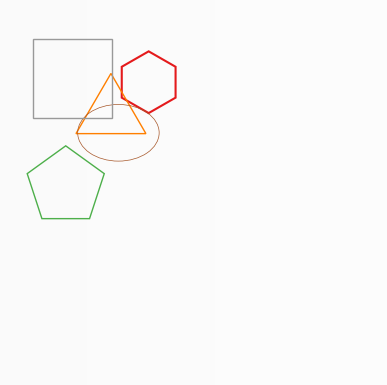[{"shape": "hexagon", "thickness": 1.5, "radius": 0.4, "center": [0.384, 0.786]}, {"shape": "pentagon", "thickness": 1, "radius": 0.52, "center": [0.17, 0.517]}, {"shape": "triangle", "thickness": 1, "radius": 0.52, "center": [0.286, 0.705]}, {"shape": "oval", "thickness": 0.5, "radius": 0.53, "center": [0.306, 0.655]}, {"shape": "square", "thickness": 1, "radius": 0.51, "center": [0.187, 0.797]}]